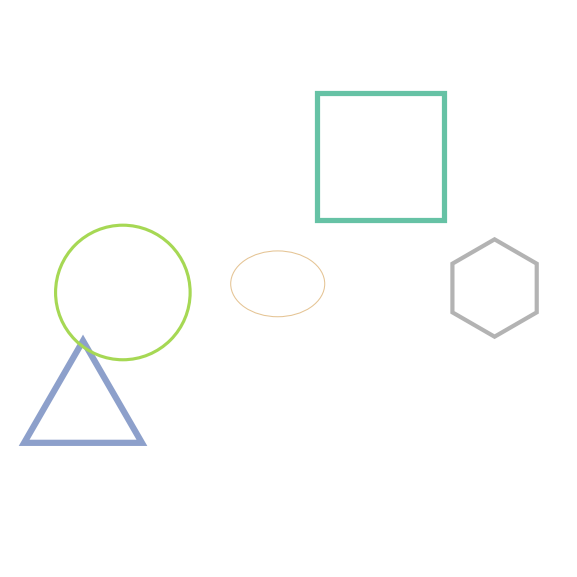[{"shape": "square", "thickness": 2.5, "radius": 0.55, "center": [0.659, 0.728]}, {"shape": "triangle", "thickness": 3, "radius": 0.59, "center": [0.144, 0.291]}, {"shape": "circle", "thickness": 1.5, "radius": 0.58, "center": [0.213, 0.493]}, {"shape": "oval", "thickness": 0.5, "radius": 0.41, "center": [0.481, 0.508]}, {"shape": "hexagon", "thickness": 2, "radius": 0.42, "center": [0.856, 0.5]}]